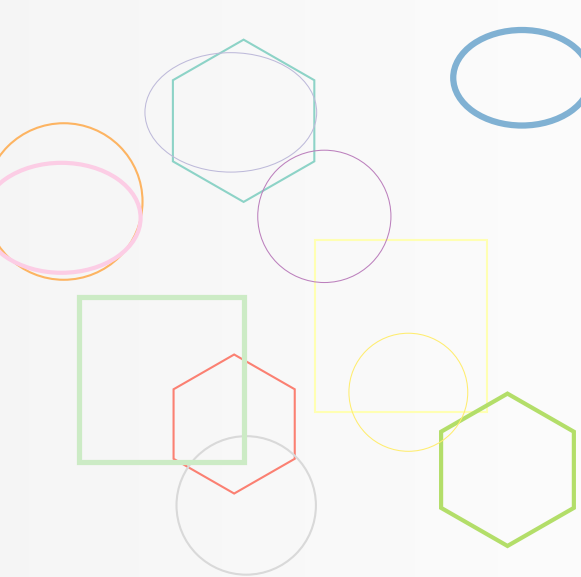[{"shape": "hexagon", "thickness": 1, "radius": 0.7, "center": [0.419, 0.79]}, {"shape": "square", "thickness": 1, "radius": 0.74, "center": [0.69, 0.434]}, {"shape": "oval", "thickness": 0.5, "radius": 0.74, "center": [0.397, 0.805]}, {"shape": "hexagon", "thickness": 1, "radius": 0.6, "center": [0.403, 0.265]}, {"shape": "oval", "thickness": 3, "radius": 0.59, "center": [0.898, 0.864]}, {"shape": "circle", "thickness": 1, "radius": 0.68, "center": [0.11, 0.65]}, {"shape": "hexagon", "thickness": 2, "radius": 0.66, "center": [0.873, 0.186]}, {"shape": "oval", "thickness": 2, "radius": 0.68, "center": [0.106, 0.622]}, {"shape": "circle", "thickness": 1, "radius": 0.6, "center": [0.424, 0.124]}, {"shape": "circle", "thickness": 0.5, "radius": 0.57, "center": [0.558, 0.624]}, {"shape": "square", "thickness": 2.5, "radius": 0.71, "center": [0.278, 0.342]}, {"shape": "circle", "thickness": 0.5, "radius": 0.51, "center": [0.703, 0.32]}]